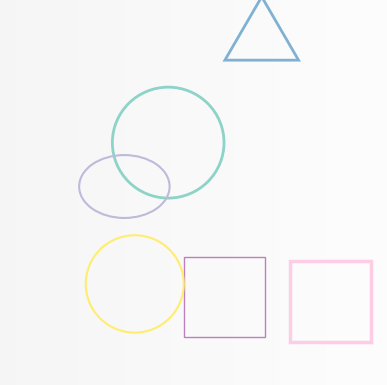[{"shape": "circle", "thickness": 2, "radius": 0.72, "center": [0.434, 0.63]}, {"shape": "oval", "thickness": 1.5, "radius": 0.58, "center": [0.321, 0.516]}, {"shape": "triangle", "thickness": 2, "radius": 0.55, "center": [0.675, 0.899]}, {"shape": "square", "thickness": 2.5, "radius": 0.53, "center": [0.853, 0.216]}, {"shape": "square", "thickness": 1, "radius": 0.52, "center": [0.579, 0.228]}, {"shape": "circle", "thickness": 1.5, "radius": 0.63, "center": [0.348, 0.263]}]